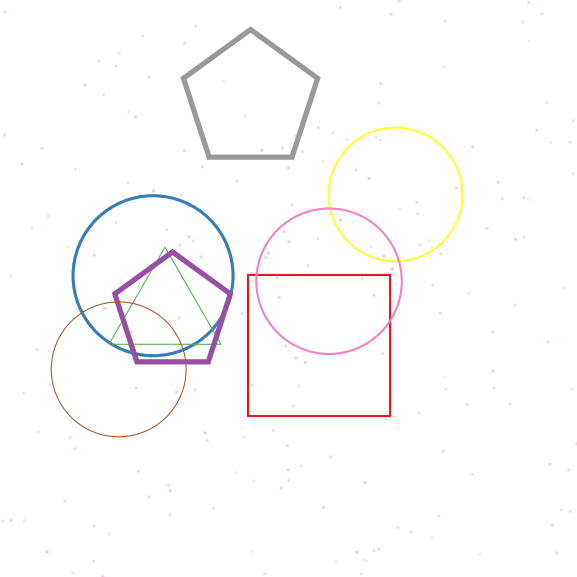[{"shape": "square", "thickness": 1, "radius": 0.61, "center": [0.553, 0.401]}, {"shape": "circle", "thickness": 1.5, "radius": 0.69, "center": [0.265, 0.522]}, {"shape": "triangle", "thickness": 0.5, "radius": 0.56, "center": [0.286, 0.459]}, {"shape": "pentagon", "thickness": 2.5, "radius": 0.53, "center": [0.299, 0.458]}, {"shape": "circle", "thickness": 1, "radius": 0.58, "center": [0.685, 0.662]}, {"shape": "circle", "thickness": 0.5, "radius": 0.58, "center": [0.205, 0.36]}, {"shape": "circle", "thickness": 1, "radius": 0.63, "center": [0.57, 0.512]}, {"shape": "pentagon", "thickness": 2.5, "radius": 0.61, "center": [0.434, 0.826]}]